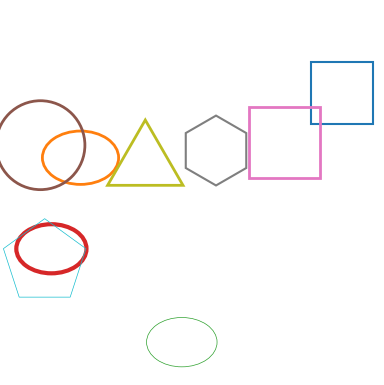[{"shape": "square", "thickness": 1.5, "radius": 0.4, "center": [0.888, 0.759]}, {"shape": "oval", "thickness": 2, "radius": 0.49, "center": [0.209, 0.59]}, {"shape": "oval", "thickness": 0.5, "radius": 0.46, "center": [0.472, 0.111]}, {"shape": "oval", "thickness": 3, "radius": 0.46, "center": [0.133, 0.354]}, {"shape": "circle", "thickness": 2, "radius": 0.58, "center": [0.105, 0.623]}, {"shape": "square", "thickness": 2, "radius": 0.46, "center": [0.739, 0.631]}, {"shape": "hexagon", "thickness": 1.5, "radius": 0.45, "center": [0.561, 0.609]}, {"shape": "triangle", "thickness": 2, "radius": 0.57, "center": [0.377, 0.575]}, {"shape": "pentagon", "thickness": 0.5, "radius": 0.56, "center": [0.116, 0.319]}]